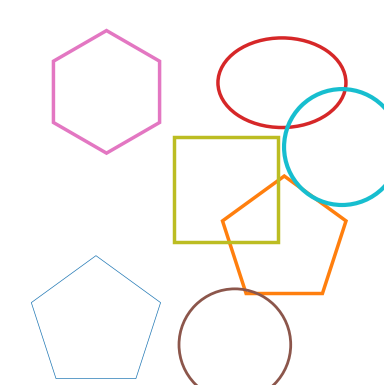[{"shape": "pentagon", "thickness": 0.5, "radius": 0.88, "center": [0.249, 0.159]}, {"shape": "pentagon", "thickness": 2.5, "radius": 0.84, "center": [0.738, 0.374]}, {"shape": "oval", "thickness": 2.5, "radius": 0.83, "center": [0.732, 0.785]}, {"shape": "circle", "thickness": 2, "radius": 0.73, "center": [0.61, 0.105]}, {"shape": "hexagon", "thickness": 2.5, "radius": 0.8, "center": [0.277, 0.761]}, {"shape": "square", "thickness": 2.5, "radius": 0.68, "center": [0.587, 0.507]}, {"shape": "circle", "thickness": 3, "radius": 0.75, "center": [0.888, 0.618]}]